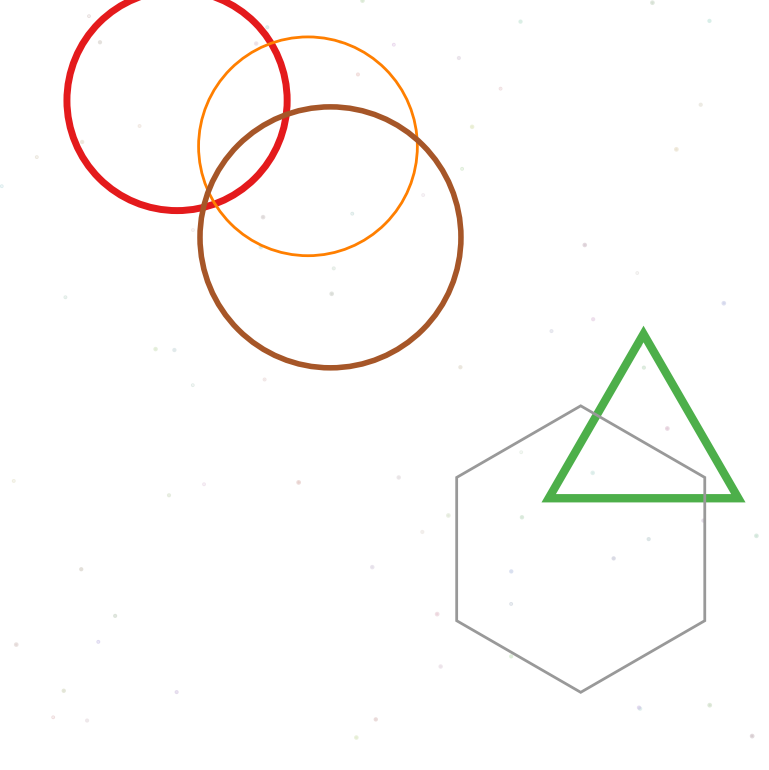[{"shape": "circle", "thickness": 2.5, "radius": 0.71, "center": [0.23, 0.869]}, {"shape": "triangle", "thickness": 3, "radius": 0.71, "center": [0.836, 0.424]}, {"shape": "circle", "thickness": 1, "radius": 0.71, "center": [0.4, 0.81]}, {"shape": "circle", "thickness": 2, "radius": 0.85, "center": [0.429, 0.692]}, {"shape": "hexagon", "thickness": 1, "radius": 0.93, "center": [0.754, 0.287]}]